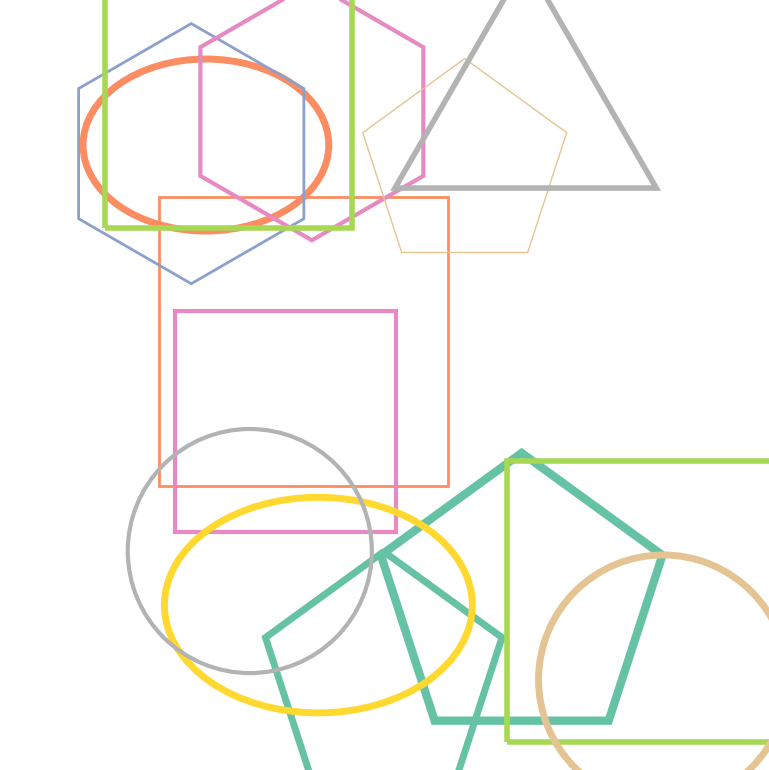[{"shape": "pentagon", "thickness": 3, "radius": 0.96, "center": [0.677, 0.22]}, {"shape": "pentagon", "thickness": 2.5, "radius": 0.81, "center": [0.498, 0.122]}, {"shape": "oval", "thickness": 2.5, "radius": 0.8, "center": [0.267, 0.812]}, {"shape": "square", "thickness": 1, "radius": 0.94, "center": [0.394, 0.557]}, {"shape": "hexagon", "thickness": 1, "radius": 0.84, "center": [0.248, 0.8]}, {"shape": "square", "thickness": 1.5, "radius": 0.72, "center": [0.371, 0.452]}, {"shape": "hexagon", "thickness": 1.5, "radius": 0.84, "center": [0.405, 0.855]}, {"shape": "square", "thickness": 2, "radius": 0.91, "center": [0.84, 0.219]}, {"shape": "square", "thickness": 2, "radius": 0.8, "center": [0.296, 0.863]}, {"shape": "oval", "thickness": 2.5, "radius": 1.0, "center": [0.413, 0.214]}, {"shape": "pentagon", "thickness": 0.5, "radius": 0.7, "center": [0.604, 0.785]}, {"shape": "circle", "thickness": 2.5, "radius": 0.81, "center": [0.861, 0.117]}, {"shape": "circle", "thickness": 1.5, "radius": 0.79, "center": [0.324, 0.284]}, {"shape": "triangle", "thickness": 2, "radius": 0.98, "center": [0.683, 0.854]}]